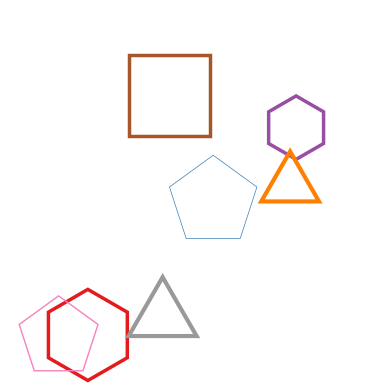[{"shape": "hexagon", "thickness": 2.5, "radius": 0.59, "center": [0.228, 0.13]}, {"shape": "pentagon", "thickness": 0.5, "radius": 0.6, "center": [0.554, 0.477]}, {"shape": "hexagon", "thickness": 2.5, "radius": 0.41, "center": [0.769, 0.668]}, {"shape": "triangle", "thickness": 3, "radius": 0.43, "center": [0.754, 0.52]}, {"shape": "square", "thickness": 2.5, "radius": 0.53, "center": [0.441, 0.753]}, {"shape": "pentagon", "thickness": 1, "radius": 0.54, "center": [0.152, 0.124]}, {"shape": "triangle", "thickness": 3, "radius": 0.51, "center": [0.422, 0.178]}]